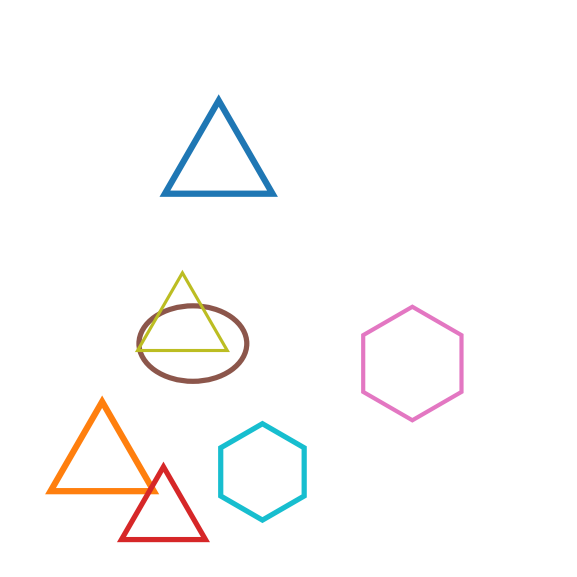[{"shape": "triangle", "thickness": 3, "radius": 0.54, "center": [0.379, 0.717]}, {"shape": "triangle", "thickness": 3, "radius": 0.52, "center": [0.177, 0.2]}, {"shape": "triangle", "thickness": 2.5, "radius": 0.42, "center": [0.283, 0.107]}, {"shape": "oval", "thickness": 2.5, "radius": 0.47, "center": [0.334, 0.404]}, {"shape": "hexagon", "thickness": 2, "radius": 0.49, "center": [0.714, 0.37]}, {"shape": "triangle", "thickness": 1.5, "radius": 0.45, "center": [0.316, 0.437]}, {"shape": "hexagon", "thickness": 2.5, "radius": 0.42, "center": [0.454, 0.182]}]